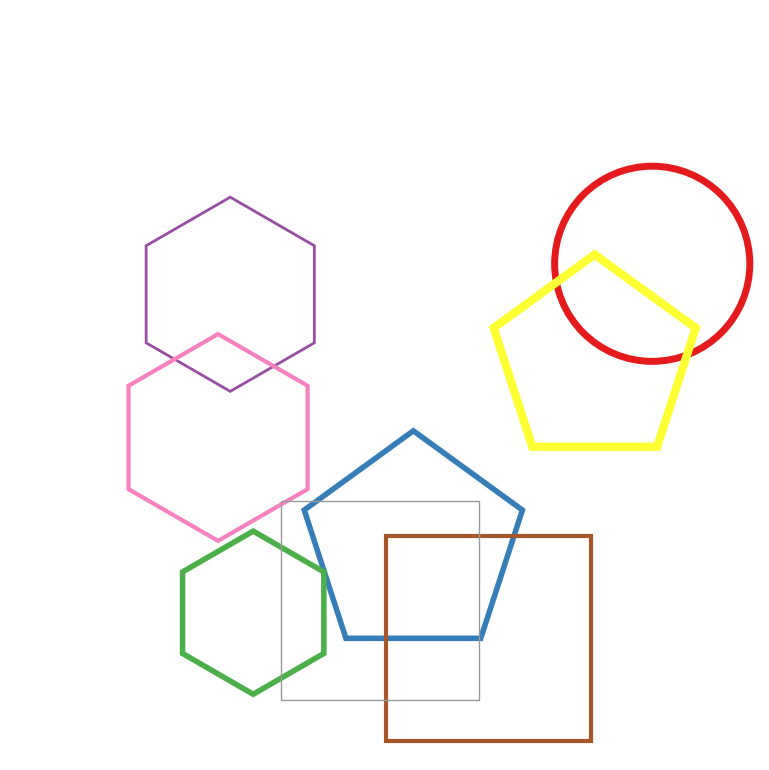[{"shape": "circle", "thickness": 2.5, "radius": 0.63, "center": [0.847, 0.657]}, {"shape": "pentagon", "thickness": 2, "radius": 0.74, "center": [0.537, 0.292]}, {"shape": "hexagon", "thickness": 2, "radius": 0.53, "center": [0.329, 0.204]}, {"shape": "hexagon", "thickness": 1, "radius": 0.63, "center": [0.299, 0.618]}, {"shape": "pentagon", "thickness": 3, "radius": 0.69, "center": [0.772, 0.531]}, {"shape": "square", "thickness": 1.5, "radius": 0.67, "center": [0.634, 0.171]}, {"shape": "hexagon", "thickness": 1.5, "radius": 0.67, "center": [0.283, 0.432]}, {"shape": "square", "thickness": 0.5, "radius": 0.64, "center": [0.493, 0.22]}]